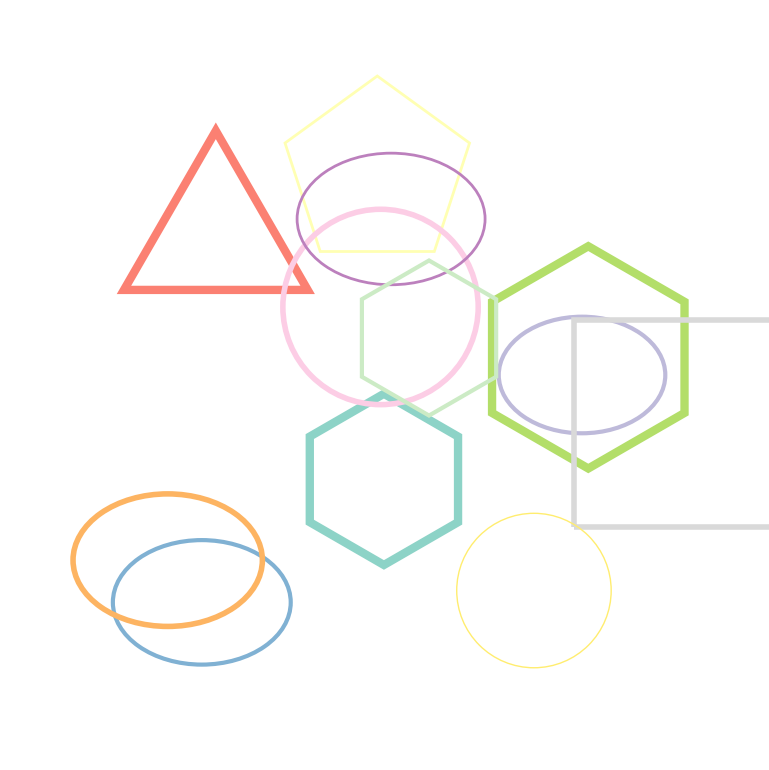[{"shape": "hexagon", "thickness": 3, "radius": 0.56, "center": [0.499, 0.377]}, {"shape": "pentagon", "thickness": 1, "radius": 0.63, "center": [0.49, 0.775]}, {"shape": "oval", "thickness": 1.5, "radius": 0.54, "center": [0.756, 0.513]}, {"shape": "triangle", "thickness": 3, "radius": 0.69, "center": [0.28, 0.692]}, {"shape": "oval", "thickness": 1.5, "radius": 0.58, "center": [0.262, 0.218]}, {"shape": "oval", "thickness": 2, "radius": 0.61, "center": [0.218, 0.273]}, {"shape": "hexagon", "thickness": 3, "radius": 0.72, "center": [0.764, 0.536]}, {"shape": "circle", "thickness": 2, "radius": 0.63, "center": [0.494, 0.601]}, {"shape": "square", "thickness": 2, "radius": 0.67, "center": [0.879, 0.45]}, {"shape": "oval", "thickness": 1, "radius": 0.61, "center": [0.508, 0.716]}, {"shape": "hexagon", "thickness": 1.5, "radius": 0.5, "center": [0.557, 0.561]}, {"shape": "circle", "thickness": 0.5, "radius": 0.5, "center": [0.693, 0.233]}]